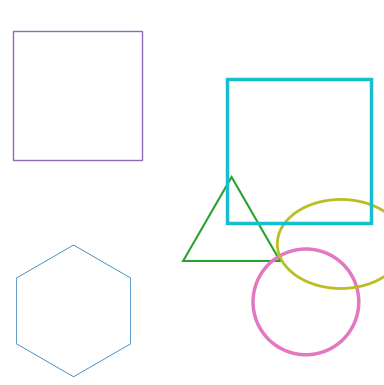[{"shape": "hexagon", "thickness": 0.5, "radius": 0.86, "center": [0.191, 0.192]}, {"shape": "triangle", "thickness": 1.5, "radius": 0.73, "center": [0.602, 0.395]}, {"shape": "square", "thickness": 1, "radius": 0.83, "center": [0.202, 0.752]}, {"shape": "circle", "thickness": 2.5, "radius": 0.69, "center": [0.795, 0.216]}, {"shape": "oval", "thickness": 2, "radius": 0.83, "center": [0.885, 0.366]}, {"shape": "square", "thickness": 2.5, "radius": 0.94, "center": [0.777, 0.608]}]